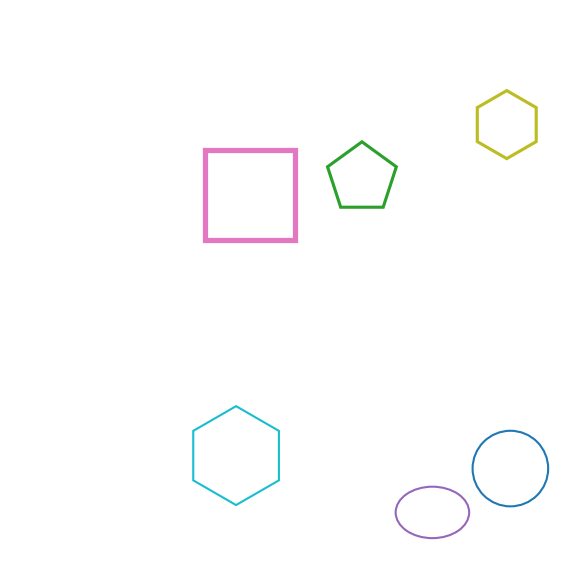[{"shape": "circle", "thickness": 1, "radius": 0.33, "center": [0.884, 0.188]}, {"shape": "pentagon", "thickness": 1.5, "radius": 0.31, "center": [0.627, 0.691]}, {"shape": "oval", "thickness": 1, "radius": 0.32, "center": [0.749, 0.112]}, {"shape": "square", "thickness": 2.5, "radius": 0.39, "center": [0.433, 0.662]}, {"shape": "hexagon", "thickness": 1.5, "radius": 0.29, "center": [0.878, 0.783]}, {"shape": "hexagon", "thickness": 1, "radius": 0.43, "center": [0.409, 0.21]}]